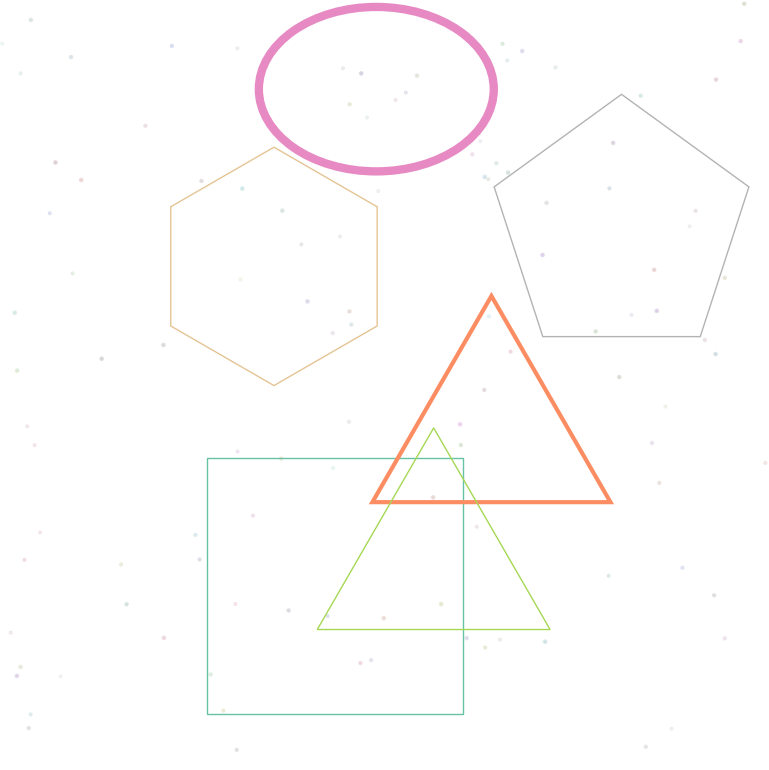[{"shape": "square", "thickness": 0.5, "radius": 0.83, "center": [0.436, 0.239]}, {"shape": "triangle", "thickness": 1.5, "radius": 0.89, "center": [0.638, 0.437]}, {"shape": "oval", "thickness": 3, "radius": 0.76, "center": [0.489, 0.884]}, {"shape": "triangle", "thickness": 0.5, "radius": 0.87, "center": [0.563, 0.27]}, {"shape": "hexagon", "thickness": 0.5, "radius": 0.77, "center": [0.356, 0.654]}, {"shape": "pentagon", "thickness": 0.5, "radius": 0.87, "center": [0.807, 0.704]}]